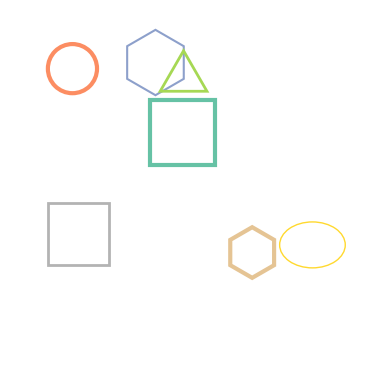[{"shape": "square", "thickness": 3, "radius": 0.42, "center": [0.474, 0.656]}, {"shape": "circle", "thickness": 3, "radius": 0.32, "center": [0.188, 0.822]}, {"shape": "hexagon", "thickness": 1.5, "radius": 0.42, "center": [0.404, 0.838]}, {"shape": "triangle", "thickness": 2, "radius": 0.35, "center": [0.477, 0.798]}, {"shape": "oval", "thickness": 1, "radius": 0.43, "center": [0.812, 0.364]}, {"shape": "hexagon", "thickness": 3, "radius": 0.33, "center": [0.655, 0.344]}, {"shape": "square", "thickness": 2, "radius": 0.4, "center": [0.205, 0.392]}]